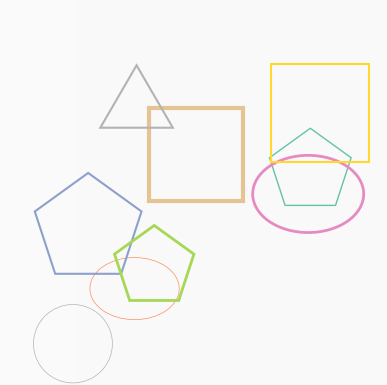[{"shape": "pentagon", "thickness": 1, "radius": 0.55, "center": [0.801, 0.556]}, {"shape": "oval", "thickness": 0.5, "radius": 0.58, "center": [0.347, 0.25]}, {"shape": "pentagon", "thickness": 1.5, "radius": 0.72, "center": [0.228, 0.406]}, {"shape": "oval", "thickness": 2, "radius": 0.72, "center": [0.795, 0.496]}, {"shape": "pentagon", "thickness": 2, "radius": 0.54, "center": [0.398, 0.307]}, {"shape": "square", "thickness": 1.5, "radius": 0.63, "center": [0.826, 0.707]}, {"shape": "square", "thickness": 3, "radius": 0.61, "center": [0.505, 0.598]}, {"shape": "triangle", "thickness": 1.5, "radius": 0.54, "center": [0.352, 0.722]}, {"shape": "circle", "thickness": 0.5, "radius": 0.51, "center": [0.188, 0.107]}]